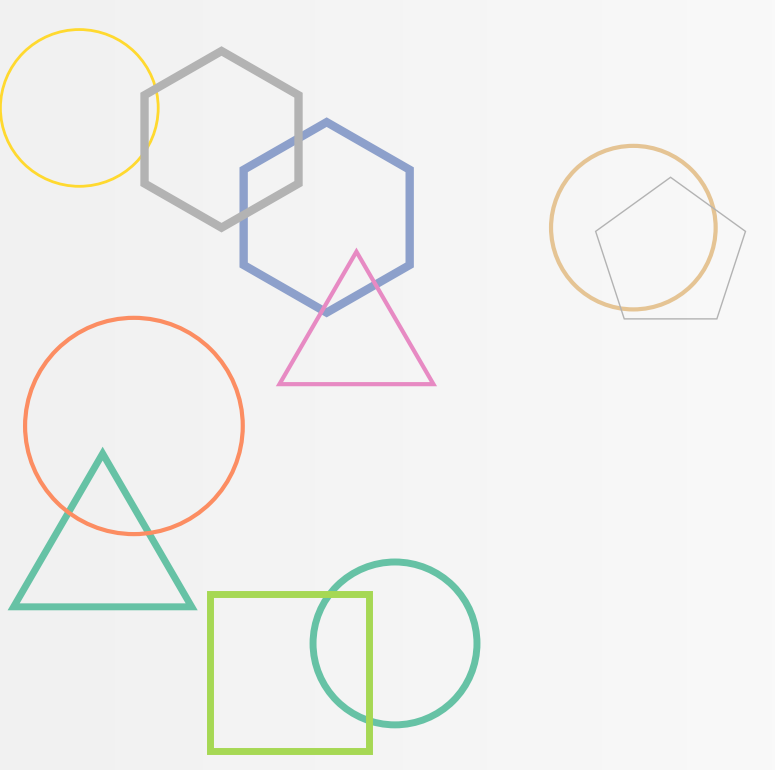[{"shape": "circle", "thickness": 2.5, "radius": 0.53, "center": [0.51, 0.164]}, {"shape": "triangle", "thickness": 2.5, "radius": 0.66, "center": [0.132, 0.278]}, {"shape": "circle", "thickness": 1.5, "radius": 0.7, "center": [0.173, 0.447]}, {"shape": "hexagon", "thickness": 3, "radius": 0.62, "center": [0.422, 0.718]}, {"shape": "triangle", "thickness": 1.5, "radius": 0.57, "center": [0.46, 0.558]}, {"shape": "square", "thickness": 2.5, "radius": 0.51, "center": [0.373, 0.127]}, {"shape": "circle", "thickness": 1, "radius": 0.51, "center": [0.102, 0.86]}, {"shape": "circle", "thickness": 1.5, "radius": 0.53, "center": [0.817, 0.704]}, {"shape": "pentagon", "thickness": 0.5, "radius": 0.51, "center": [0.865, 0.668]}, {"shape": "hexagon", "thickness": 3, "radius": 0.57, "center": [0.286, 0.819]}]